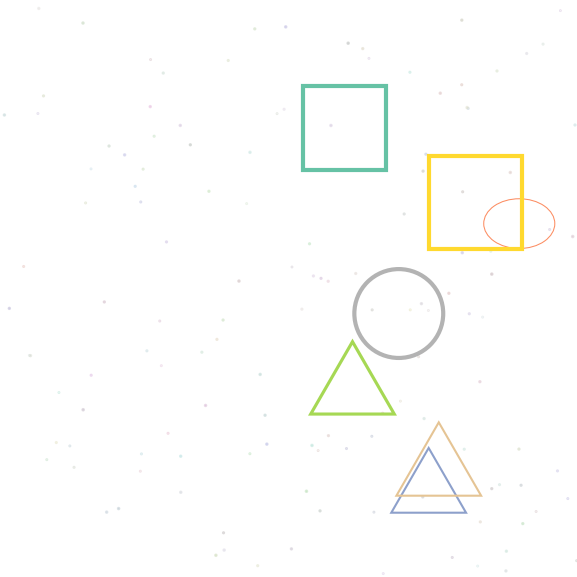[{"shape": "square", "thickness": 2, "radius": 0.36, "center": [0.596, 0.778]}, {"shape": "oval", "thickness": 0.5, "radius": 0.31, "center": [0.899, 0.612]}, {"shape": "triangle", "thickness": 1, "radius": 0.37, "center": [0.742, 0.149]}, {"shape": "triangle", "thickness": 1.5, "radius": 0.42, "center": [0.61, 0.324]}, {"shape": "square", "thickness": 2, "radius": 0.4, "center": [0.823, 0.648]}, {"shape": "triangle", "thickness": 1, "radius": 0.42, "center": [0.76, 0.183]}, {"shape": "circle", "thickness": 2, "radius": 0.38, "center": [0.691, 0.456]}]